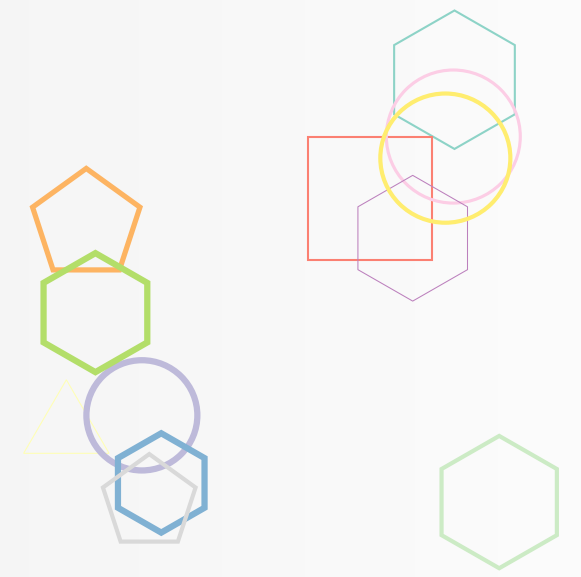[{"shape": "hexagon", "thickness": 1, "radius": 0.6, "center": [0.782, 0.861]}, {"shape": "triangle", "thickness": 0.5, "radius": 0.42, "center": [0.114, 0.257]}, {"shape": "circle", "thickness": 3, "radius": 0.48, "center": [0.244, 0.28]}, {"shape": "square", "thickness": 1, "radius": 0.53, "center": [0.637, 0.655]}, {"shape": "hexagon", "thickness": 3, "radius": 0.43, "center": [0.277, 0.163]}, {"shape": "pentagon", "thickness": 2.5, "radius": 0.49, "center": [0.148, 0.61]}, {"shape": "hexagon", "thickness": 3, "radius": 0.52, "center": [0.164, 0.458]}, {"shape": "circle", "thickness": 1.5, "radius": 0.58, "center": [0.78, 0.763]}, {"shape": "pentagon", "thickness": 2, "radius": 0.42, "center": [0.257, 0.129]}, {"shape": "hexagon", "thickness": 0.5, "radius": 0.54, "center": [0.71, 0.587]}, {"shape": "hexagon", "thickness": 2, "radius": 0.57, "center": [0.859, 0.13]}, {"shape": "circle", "thickness": 2, "radius": 0.56, "center": [0.766, 0.725]}]